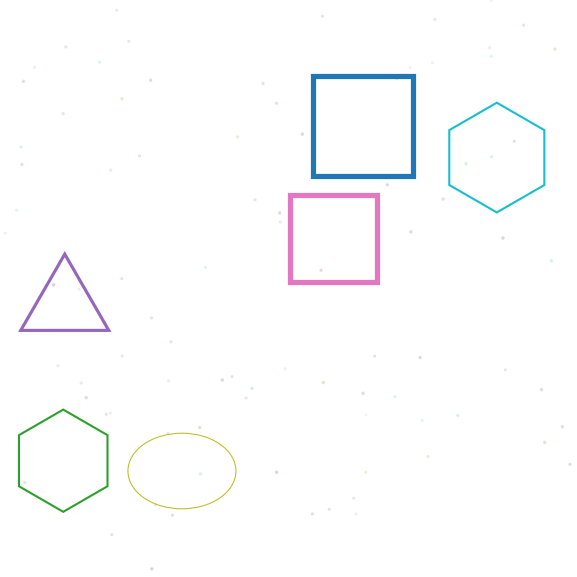[{"shape": "square", "thickness": 2.5, "radius": 0.43, "center": [0.629, 0.781]}, {"shape": "hexagon", "thickness": 1, "radius": 0.44, "center": [0.11, 0.201]}, {"shape": "triangle", "thickness": 1.5, "radius": 0.44, "center": [0.112, 0.471]}, {"shape": "square", "thickness": 2.5, "radius": 0.37, "center": [0.578, 0.586]}, {"shape": "oval", "thickness": 0.5, "radius": 0.47, "center": [0.315, 0.184]}, {"shape": "hexagon", "thickness": 1, "radius": 0.48, "center": [0.86, 0.726]}]